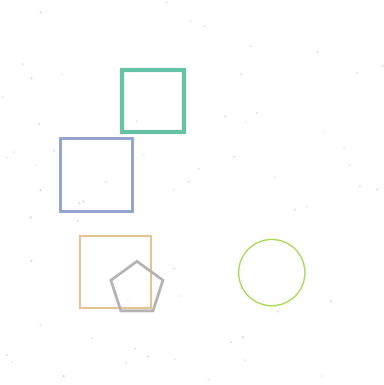[{"shape": "square", "thickness": 3, "radius": 0.4, "center": [0.397, 0.738]}, {"shape": "square", "thickness": 2, "radius": 0.47, "center": [0.249, 0.546]}, {"shape": "circle", "thickness": 1, "radius": 0.43, "center": [0.706, 0.292]}, {"shape": "square", "thickness": 1.5, "radius": 0.46, "center": [0.301, 0.293]}, {"shape": "pentagon", "thickness": 2, "radius": 0.36, "center": [0.356, 0.25]}]